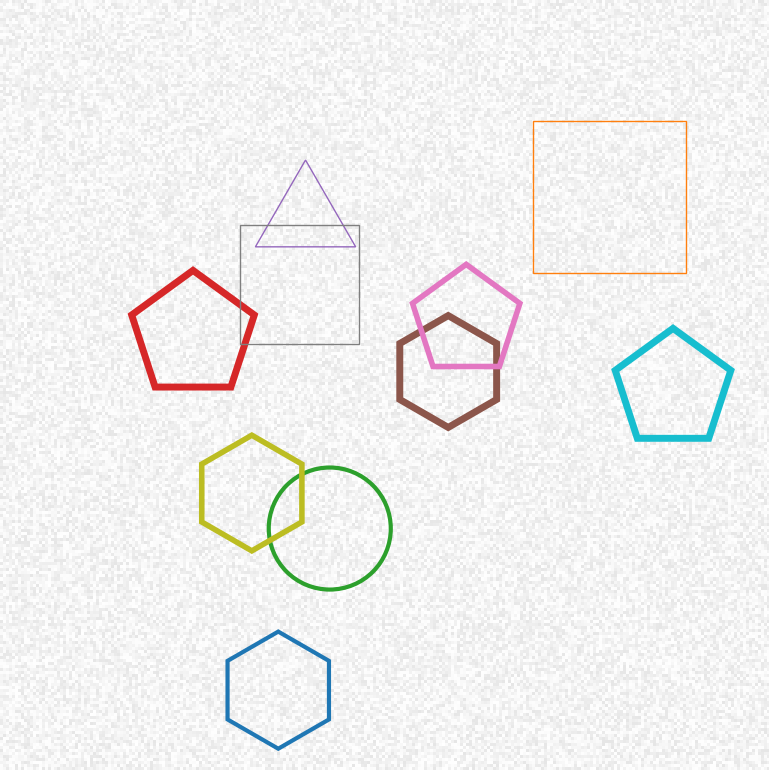[{"shape": "hexagon", "thickness": 1.5, "radius": 0.38, "center": [0.361, 0.104]}, {"shape": "square", "thickness": 0.5, "radius": 0.49, "center": [0.792, 0.744]}, {"shape": "circle", "thickness": 1.5, "radius": 0.4, "center": [0.428, 0.314]}, {"shape": "pentagon", "thickness": 2.5, "radius": 0.42, "center": [0.251, 0.565]}, {"shape": "triangle", "thickness": 0.5, "radius": 0.38, "center": [0.397, 0.717]}, {"shape": "hexagon", "thickness": 2.5, "radius": 0.36, "center": [0.582, 0.518]}, {"shape": "pentagon", "thickness": 2, "radius": 0.37, "center": [0.605, 0.583]}, {"shape": "square", "thickness": 0.5, "radius": 0.39, "center": [0.389, 0.631]}, {"shape": "hexagon", "thickness": 2, "radius": 0.38, "center": [0.327, 0.36]}, {"shape": "pentagon", "thickness": 2.5, "radius": 0.39, "center": [0.874, 0.495]}]